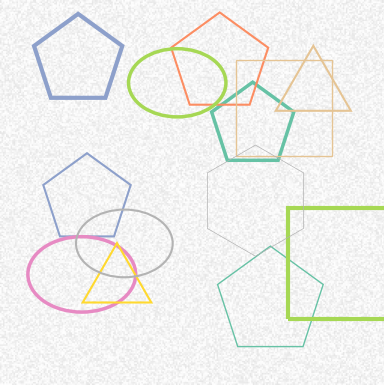[{"shape": "pentagon", "thickness": 1, "radius": 0.72, "center": [0.702, 0.216]}, {"shape": "pentagon", "thickness": 2.5, "radius": 0.56, "center": [0.656, 0.674]}, {"shape": "pentagon", "thickness": 1.5, "radius": 0.66, "center": [0.571, 0.835]}, {"shape": "pentagon", "thickness": 3, "radius": 0.6, "center": [0.203, 0.843]}, {"shape": "pentagon", "thickness": 1.5, "radius": 0.6, "center": [0.226, 0.483]}, {"shape": "oval", "thickness": 2.5, "radius": 0.7, "center": [0.212, 0.287]}, {"shape": "square", "thickness": 3, "radius": 0.72, "center": [0.89, 0.316]}, {"shape": "oval", "thickness": 2.5, "radius": 0.63, "center": [0.46, 0.785]}, {"shape": "triangle", "thickness": 1.5, "radius": 0.51, "center": [0.304, 0.266]}, {"shape": "triangle", "thickness": 1.5, "radius": 0.56, "center": [0.814, 0.769]}, {"shape": "square", "thickness": 1, "radius": 0.62, "center": [0.738, 0.72]}, {"shape": "hexagon", "thickness": 0.5, "radius": 0.72, "center": [0.664, 0.479]}, {"shape": "oval", "thickness": 1.5, "radius": 0.63, "center": [0.323, 0.368]}]